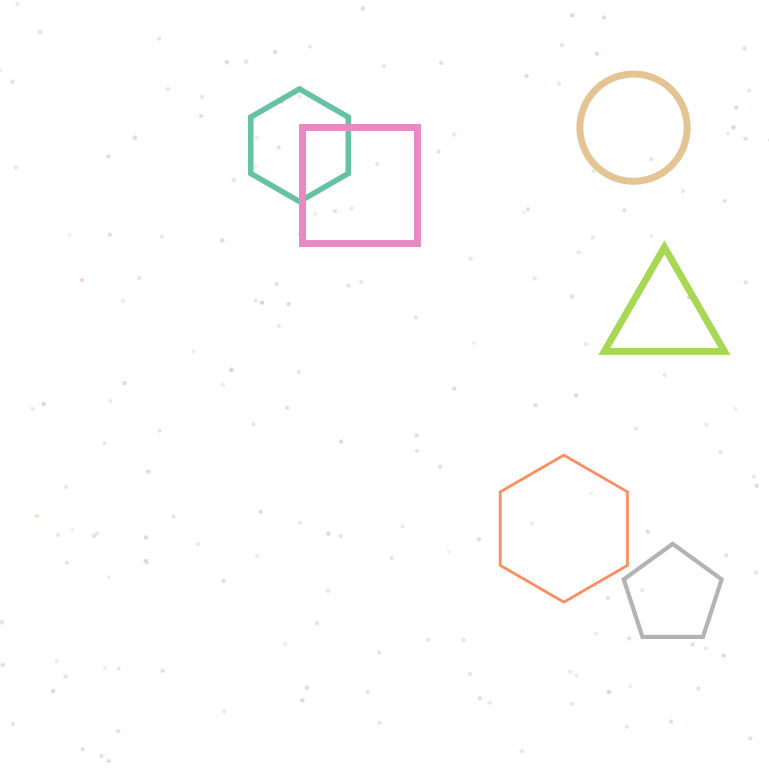[{"shape": "hexagon", "thickness": 2, "radius": 0.37, "center": [0.389, 0.811]}, {"shape": "hexagon", "thickness": 1, "radius": 0.48, "center": [0.732, 0.313]}, {"shape": "square", "thickness": 2.5, "radius": 0.37, "center": [0.467, 0.76]}, {"shape": "triangle", "thickness": 2.5, "radius": 0.45, "center": [0.863, 0.589]}, {"shape": "circle", "thickness": 2.5, "radius": 0.35, "center": [0.823, 0.834]}, {"shape": "pentagon", "thickness": 1.5, "radius": 0.33, "center": [0.874, 0.227]}]